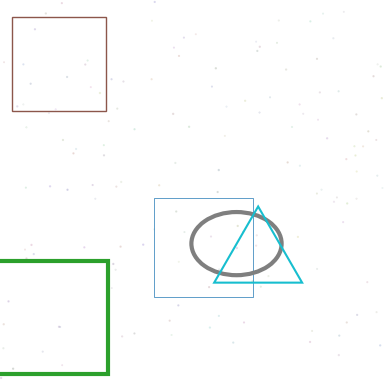[{"shape": "square", "thickness": 0.5, "radius": 0.64, "center": [0.529, 0.357]}, {"shape": "square", "thickness": 3, "radius": 0.73, "center": [0.134, 0.176]}, {"shape": "square", "thickness": 1, "radius": 0.61, "center": [0.154, 0.834]}, {"shape": "oval", "thickness": 3, "radius": 0.59, "center": [0.614, 0.367]}, {"shape": "triangle", "thickness": 1.5, "radius": 0.66, "center": [0.671, 0.332]}]